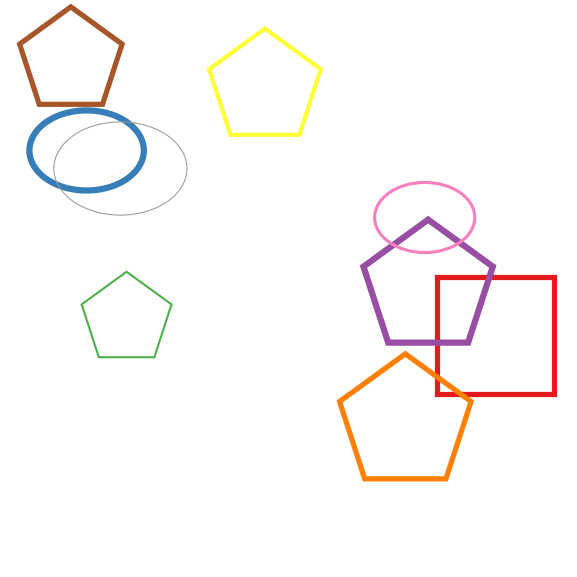[{"shape": "square", "thickness": 2.5, "radius": 0.51, "center": [0.857, 0.419]}, {"shape": "oval", "thickness": 3, "radius": 0.5, "center": [0.15, 0.739]}, {"shape": "pentagon", "thickness": 1, "radius": 0.41, "center": [0.219, 0.447]}, {"shape": "pentagon", "thickness": 3, "radius": 0.59, "center": [0.741, 0.501]}, {"shape": "pentagon", "thickness": 2.5, "radius": 0.6, "center": [0.702, 0.267]}, {"shape": "pentagon", "thickness": 2, "radius": 0.51, "center": [0.459, 0.848]}, {"shape": "pentagon", "thickness": 2.5, "radius": 0.47, "center": [0.123, 0.894]}, {"shape": "oval", "thickness": 1.5, "radius": 0.43, "center": [0.735, 0.623]}, {"shape": "oval", "thickness": 0.5, "radius": 0.58, "center": [0.209, 0.707]}]